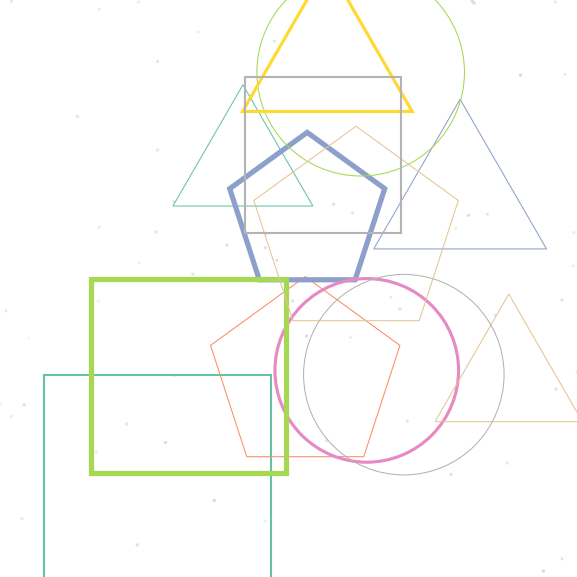[{"shape": "triangle", "thickness": 0.5, "radius": 0.7, "center": [0.421, 0.712]}, {"shape": "square", "thickness": 1, "radius": 0.98, "center": [0.272, 0.153]}, {"shape": "pentagon", "thickness": 0.5, "radius": 0.86, "center": [0.529, 0.348]}, {"shape": "triangle", "thickness": 0.5, "radius": 0.86, "center": [0.797, 0.654]}, {"shape": "pentagon", "thickness": 2.5, "radius": 0.71, "center": [0.532, 0.629]}, {"shape": "circle", "thickness": 1.5, "radius": 0.79, "center": [0.635, 0.358]}, {"shape": "circle", "thickness": 0.5, "radius": 0.9, "center": [0.625, 0.874]}, {"shape": "square", "thickness": 2.5, "radius": 0.84, "center": [0.326, 0.348]}, {"shape": "triangle", "thickness": 1.5, "radius": 0.85, "center": [0.567, 0.891]}, {"shape": "triangle", "thickness": 0.5, "radius": 0.74, "center": [0.881, 0.343]}, {"shape": "pentagon", "thickness": 0.5, "radius": 0.93, "center": [0.617, 0.594]}, {"shape": "circle", "thickness": 0.5, "radius": 0.87, "center": [0.699, 0.35]}, {"shape": "square", "thickness": 1, "radius": 0.67, "center": [0.56, 0.731]}]